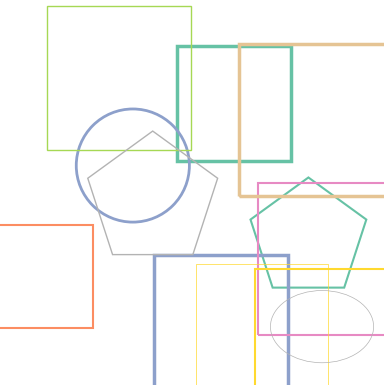[{"shape": "pentagon", "thickness": 1.5, "radius": 0.79, "center": [0.801, 0.381]}, {"shape": "square", "thickness": 2.5, "radius": 0.74, "center": [0.608, 0.731]}, {"shape": "square", "thickness": 1.5, "radius": 0.67, "center": [0.106, 0.282]}, {"shape": "square", "thickness": 2.5, "radius": 0.87, "center": [0.573, 0.163]}, {"shape": "circle", "thickness": 2, "radius": 0.73, "center": [0.345, 0.57]}, {"shape": "square", "thickness": 1.5, "radius": 0.99, "center": [0.868, 0.327]}, {"shape": "square", "thickness": 1, "radius": 0.93, "center": [0.308, 0.797]}, {"shape": "square", "thickness": 0.5, "radius": 0.86, "center": [0.681, 0.143]}, {"shape": "square", "thickness": 1.5, "radius": 0.98, "center": [0.859, 0.106]}, {"shape": "square", "thickness": 2.5, "radius": 0.98, "center": [0.819, 0.688]}, {"shape": "oval", "thickness": 0.5, "radius": 0.67, "center": [0.836, 0.152]}, {"shape": "pentagon", "thickness": 1, "radius": 0.89, "center": [0.397, 0.482]}]